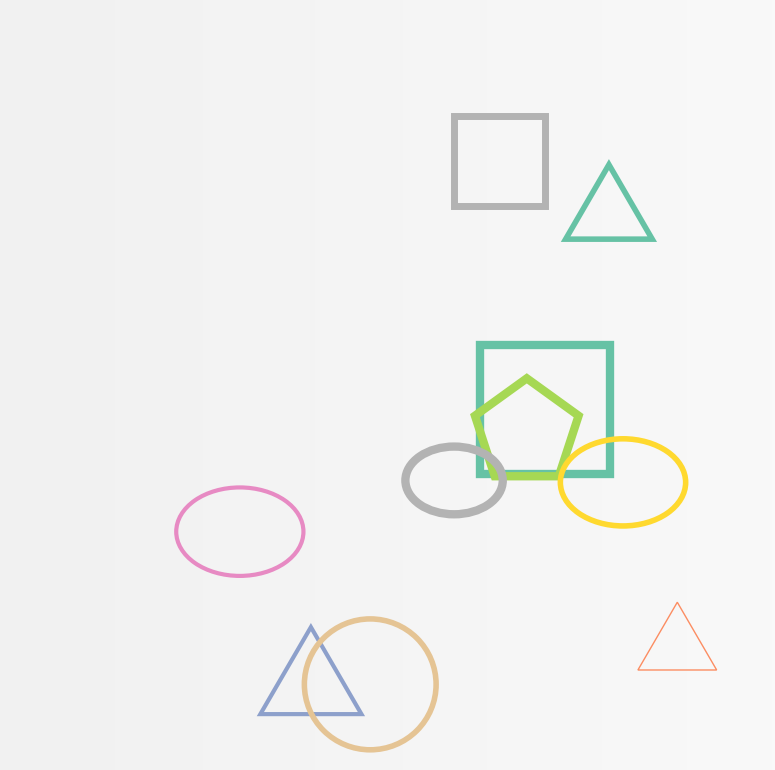[{"shape": "square", "thickness": 3, "radius": 0.42, "center": [0.703, 0.468]}, {"shape": "triangle", "thickness": 2, "radius": 0.32, "center": [0.786, 0.722]}, {"shape": "triangle", "thickness": 0.5, "radius": 0.29, "center": [0.874, 0.159]}, {"shape": "triangle", "thickness": 1.5, "radius": 0.38, "center": [0.401, 0.11]}, {"shape": "oval", "thickness": 1.5, "radius": 0.41, "center": [0.309, 0.31]}, {"shape": "pentagon", "thickness": 3, "radius": 0.35, "center": [0.68, 0.438]}, {"shape": "oval", "thickness": 2, "radius": 0.4, "center": [0.804, 0.374]}, {"shape": "circle", "thickness": 2, "radius": 0.42, "center": [0.478, 0.111]}, {"shape": "square", "thickness": 2.5, "radius": 0.29, "center": [0.645, 0.791]}, {"shape": "oval", "thickness": 3, "radius": 0.31, "center": [0.586, 0.376]}]